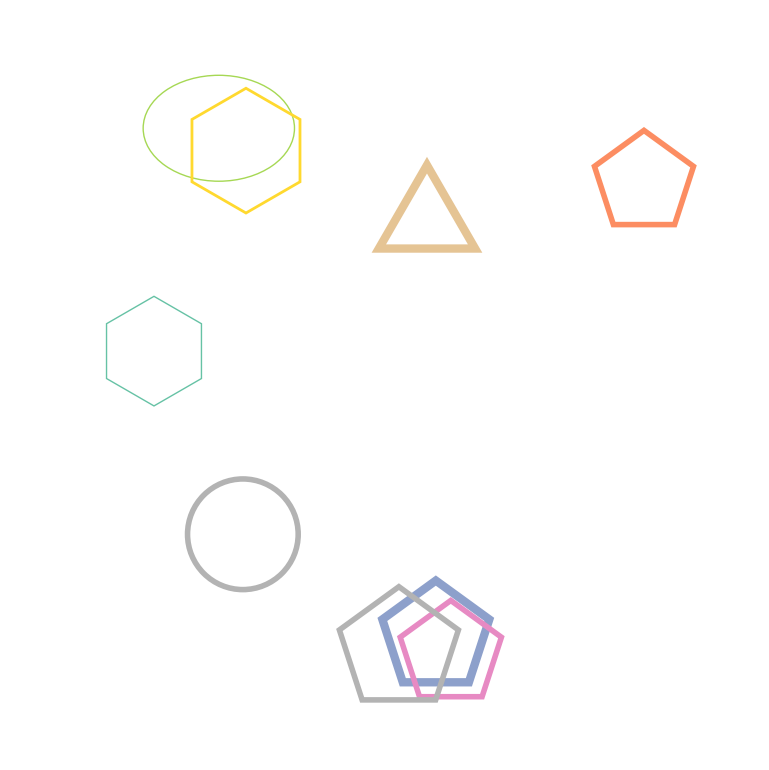[{"shape": "hexagon", "thickness": 0.5, "radius": 0.36, "center": [0.2, 0.544]}, {"shape": "pentagon", "thickness": 2, "radius": 0.34, "center": [0.836, 0.763]}, {"shape": "pentagon", "thickness": 3, "radius": 0.37, "center": [0.566, 0.173]}, {"shape": "pentagon", "thickness": 2, "radius": 0.35, "center": [0.585, 0.151]}, {"shape": "oval", "thickness": 0.5, "radius": 0.49, "center": [0.284, 0.833]}, {"shape": "hexagon", "thickness": 1, "radius": 0.4, "center": [0.319, 0.804]}, {"shape": "triangle", "thickness": 3, "radius": 0.36, "center": [0.555, 0.713]}, {"shape": "circle", "thickness": 2, "radius": 0.36, "center": [0.315, 0.306]}, {"shape": "pentagon", "thickness": 2, "radius": 0.41, "center": [0.518, 0.157]}]